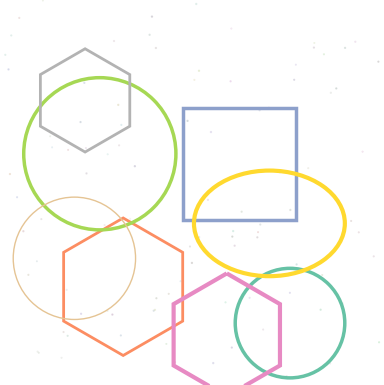[{"shape": "circle", "thickness": 2.5, "radius": 0.71, "center": [0.753, 0.161]}, {"shape": "hexagon", "thickness": 2, "radius": 0.89, "center": [0.32, 0.255]}, {"shape": "square", "thickness": 2.5, "radius": 0.73, "center": [0.622, 0.573]}, {"shape": "hexagon", "thickness": 3, "radius": 0.8, "center": [0.589, 0.13]}, {"shape": "circle", "thickness": 2.5, "radius": 0.99, "center": [0.259, 0.601]}, {"shape": "oval", "thickness": 3, "radius": 0.98, "center": [0.7, 0.42]}, {"shape": "circle", "thickness": 1, "radius": 0.79, "center": [0.193, 0.329]}, {"shape": "hexagon", "thickness": 2, "radius": 0.67, "center": [0.221, 0.739]}]